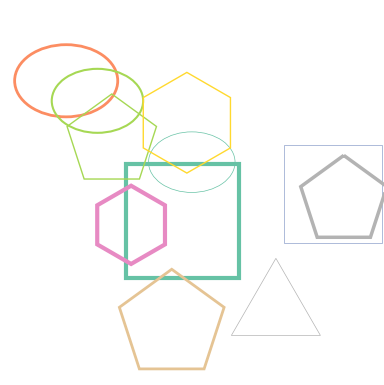[{"shape": "oval", "thickness": 0.5, "radius": 0.56, "center": [0.498, 0.579]}, {"shape": "square", "thickness": 3, "radius": 0.74, "center": [0.473, 0.426]}, {"shape": "oval", "thickness": 2, "radius": 0.67, "center": [0.172, 0.79]}, {"shape": "square", "thickness": 0.5, "radius": 0.64, "center": [0.864, 0.497]}, {"shape": "hexagon", "thickness": 3, "radius": 0.51, "center": [0.341, 0.416]}, {"shape": "oval", "thickness": 1.5, "radius": 0.59, "center": [0.253, 0.738]}, {"shape": "pentagon", "thickness": 1, "radius": 0.61, "center": [0.29, 0.634]}, {"shape": "hexagon", "thickness": 1, "radius": 0.65, "center": [0.485, 0.681]}, {"shape": "pentagon", "thickness": 2, "radius": 0.72, "center": [0.446, 0.158]}, {"shape": "triangle", "thickness": 0.5, "radius": 0.67, "center": [0.717, 0.195]}, {"shape": "pentagon", "thickness": 2.5, "radius": 0.59, "center": [0.893, 0.479]}]